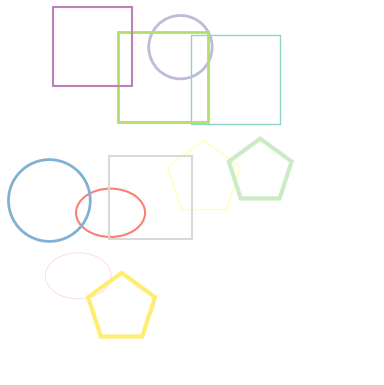[{"shape": "square", "thickness": 1, "radius": 0.58, "center": [0.613, 0.794]}, {"shape": "pentagon", "thickness": 1, "radius": 0.5, "center": [0.529, 0.536]}, {"shape": "circle", "thickness": 2, "radius": 0.41, "center": [0.469, 0.877]}, {"shape": "oval", "thickness": 1.5, "radius": 0.45, "center": [0.287, 0.447]}, {"shape": "circle", "thickness": 2, "radius": 0.53, "center": [0.128, 0.479]}, {"shape": "square", "thickness": 2, "radius": 0.58, "center": [0.425, 0.801]}, {"shape": "oval", "thickness": 0.5, "radius": 0.43, "center": [0.203, 0.283]}, {"shape": "square", "thickness": 1.5, "radius": 0.54, "center": [0.391, 0.487]}, {"shape": "square", "thickness": 1.5, "radius": 0.51, "center": [0.24, 0.879]}, {"shape": "pentagon", "thickness": 3, "radius": 0.43, "center": [0.676, 0.554]}, {"shape": "pentagon", "thickness": 3, "radius": 0.46, "center": [0.316, 0.2]}]